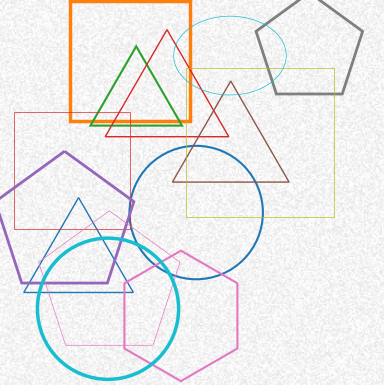[{"shape": "circle", "thickness": 1.5, "radius": 0.87, "center": [0.51, 0.448]}, {"shape": "triangle", "thickness": 1, "radius": 0.82, "center": [0.204, 0.322]}, {"shape": "square", "thickness": 2.5, "radius": 0.78, "center": [0.338, 0.841]}, {"shape": "triangle", "thickness": 1.5, "radius": 0.69, "center": [0.354, 0.742]}, {"shape": "square", "thickness": 0.5, "radius": 0.76, "center": [0.187, 0.557]}, {"shape": "triangle", "thickness": 1, "radius": 0.93, "center": [0.434, 0.738]}, {"shape": "pentagon", "thickness": 2, "radius": 0.95, "center": [0.168, 0.418]}, {"shape": "triangle", "thickness": 1, "radius": 0.87, "center": [0.599, 0.615]}, {"shape": "pentagon", "thickness": 0.5, "radius": 0.97, "center": [0.284, 0.259]}, {"shape": "hexagon", "thickness": 1.5, "radius": 0.85, "center": [0.47, 0.18]}, {"shape": "pentagon", "thickness": 2, "radius": 0.73, "center": [0.803, 0.874]}, {"shape": "square", "thickness": 0.5, "radius": 0.96, "center": [0.675, 0.63]}, {"shape": "oval", "thickness": 0.5, "radius": 0.73, "center": [0.597, 0.856]}, {"shape": "circle", "thickness": 2.5, "radius": 0.92, "center": [0.281, 0.198]}]